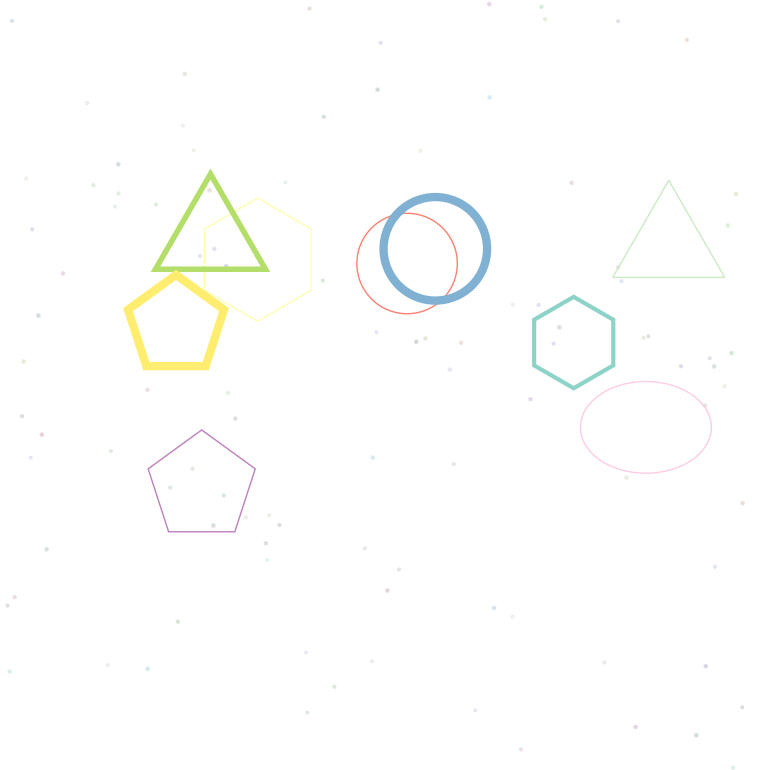[{"shape": "hexagon", "thickness": 1.5, "radius": 0.3, "center": [0.745, 0.555]}, {"shape": "hexagon", "thickness": 0.5, "radius": 0.4, "center": [0.335, 0.663]}, {"shape": "circle", "thickness": 0.5, "radius": 0.33, "center": [0.529, 0.658]}, {"shape": "circle", "thickness": 3, "radius": 0.34, "center": [0.565, 0.677]}, {"shape": "triangle", "thickness": 2, "radius": 0.41, "center": [0.273, 0.692]}, {"shape": "oval", "thickness": 0.5, "radius": 0.43, "center": [0.839, 0.445]}, {"shape": "pentagon", "thickness": 0.5, "radius": 0.37, "center": [0.262, 0.369]}, {"shape": "triangle", "thickness": 0.5, "radius": 0.42, "center": [0.869, 0.682]}, {"shape": "pentagon", "thickness": 3, "radius": 0.33, "center": [0.229, 0.578]}]